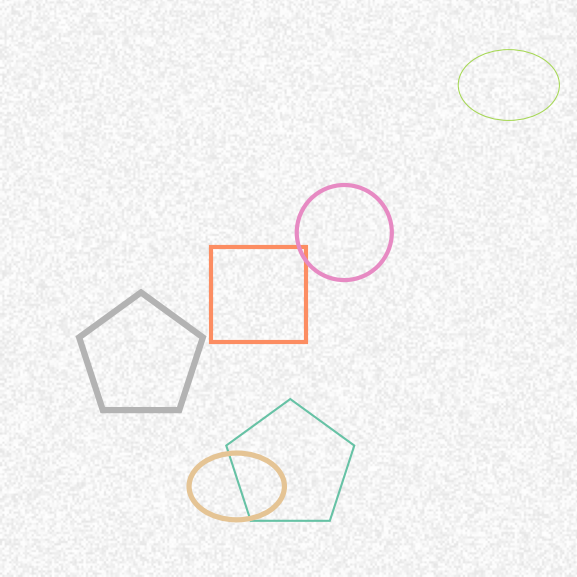[{"shape": "pentagon", "thickness": 1, "radius": 0.58, "center": [0.503, 0.192]}, {"shape": "square", "thickness": 2, "radius": 0.41, "center": [0.448, 0.489]}, {"shape": "circle", "thickness": 2, "radius": 0.41, "center": [0.596, 0.596]}, {"shape": "oval", "thickness": 0.5, "radius": 0.44, "center": [0.881, 0.852]}, {"shape": "oval", "thickness": 2.5, "radius": 0.41, "center": [0.41, 0.157]}, {"shape": "pentagon", "thickness": 3, "radius": 0.56, "center": [0.244, 0.38]}]